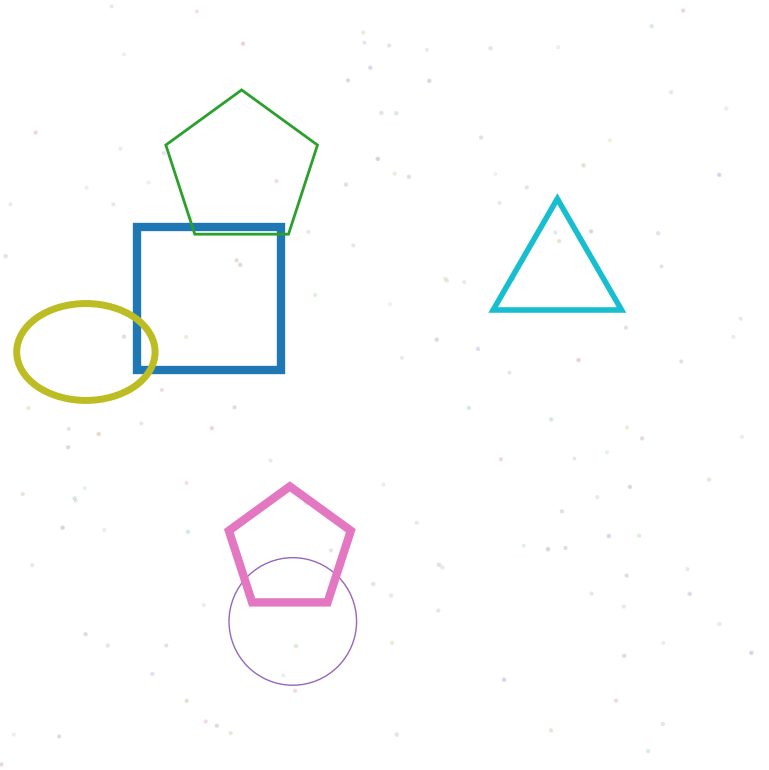[{"shape": "square", "thickness": 3, "radius": 0.47, "center": [0.272, 0.612]}, {"shape": "pentagon", "thickness": 1, "radius": 0.52, "center": [0.314, 0.78]}, {"shape": "circle", "thickness": 0.5, "radius": 0.41, "center": [0.38, 0.193]}, {"shape": "pentagon", "thickness": 3, "radius": 0.42, "center": [0.376, 0.285]}, {"shape": "oval", "thickness": 2.5, "radius": 0.45, "center": [0.112, 0.543]}, {"shape": "triangle", "thickness": 2, "radius": 0.48, "center": [0.724, 0.646]}]